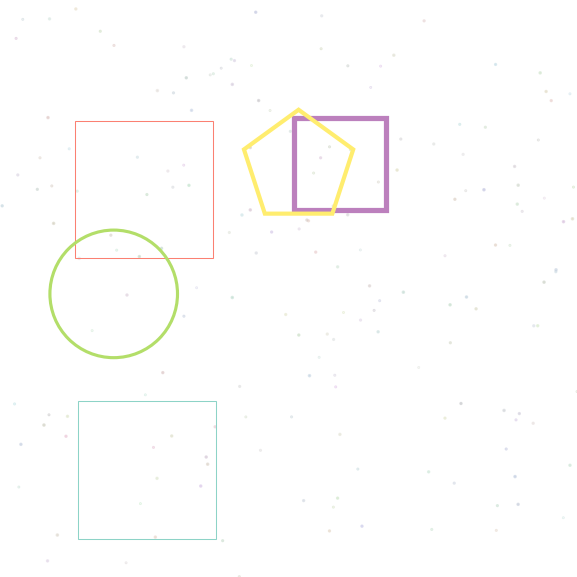[{"shape": "square", "thickness": 0.5, "radius": 0.6, "center": [0.254, 0.185]}, {"shape": "square", "thickness": 0.5, "radius": 0.59, "center": [0.249, 0.671]}, {"shape": "circle", "thickness": 1.5, "radius": 0.55, "center": [0.197, 0.49]}, {"shape": "square", "thickness": 2.5, "radius": 0.4, "center": [0.589, 0.715]}, {"shape": "pentagon", "thickness": 2, "radius": 0.5, "center": [0.517, 0.71]}]